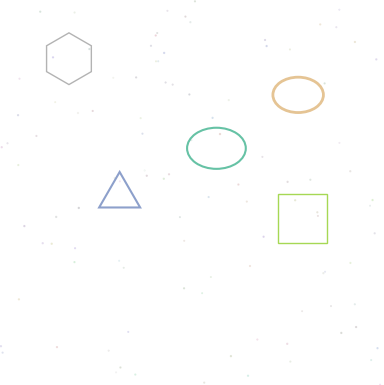[{"shape": "oval", "thickness": 1.5, "radius": 0.38, "center": [0.562, 0.615]}, {"shape": "triangle", "thickness": 1.5, "radius": 0.31, "center": [0.311, 0.492]}, {"shape": "square", "thickness": 1, "radius": 0.32, "center": [0.786, 0.434]}, {"shape": "oval", "thickness": 2, "radius": 0.33, "center": [0.774, 0.754]}, {"shape": "hexagon", "thickness": 1, "radius": 0.34, "center": [0.179, 0.848]}]